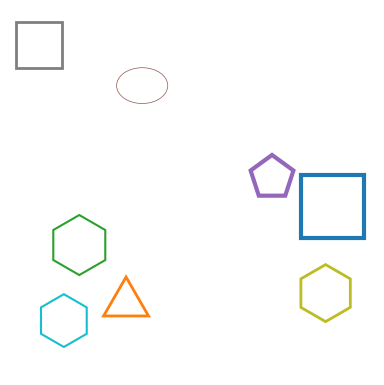[{"shape": "square", "thickness": 3, "radius": 0.41, "center": [0.863, 0.463]}, {"shape": "triangle", "thickness": 2, "radius": 0.34, "center": [0.327, 0.213]}, {"shape": "hexagon", "thickness": 1.5, "radius": 0.39, "center": [0.206, 0.364]}, {"shape": "pentagon", "thickness": 3, "radius": 0.29, "center": [0.707, 0.539]}, {"shape": "oval", "thickness": 0.5, "radius": 0.33, "center": [0.369, 0.778]}, {"shape": "square", "thickness": 2, "radius": 0.3, "center": [0.102, 0.882]}, {"shape": "hexagon", "thickness": 2, "radius": 0.37, "center": [0.846, 0.239]}, {"shape": "hexagon", "thickness": 1.5, "radius": 0.34, "center": [0.166, 0.167]}]